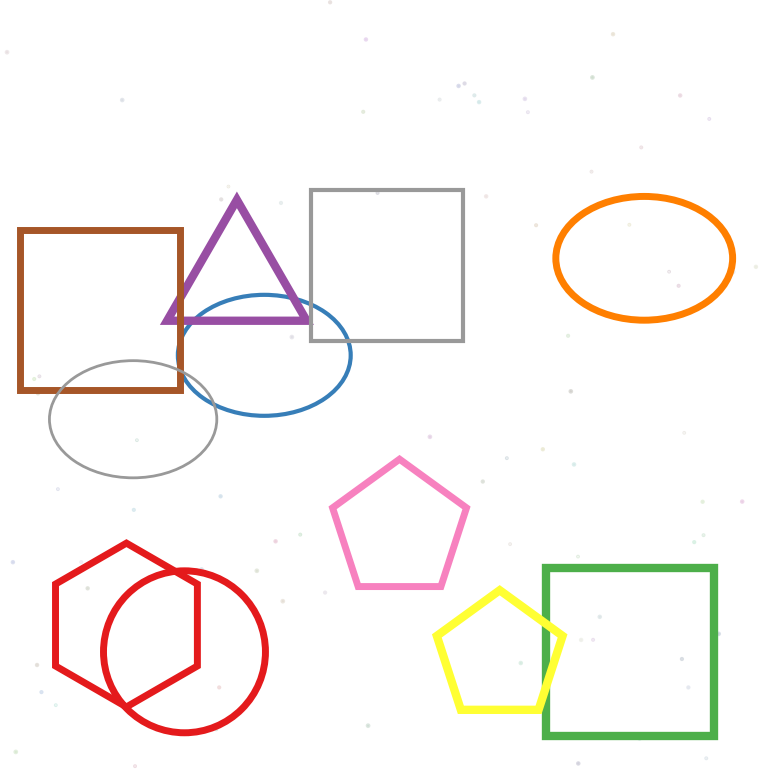[{"shape": "circle", "thickness": 2.5, "radius": 0.53, "center": [0.24, 0.154]}, {"shape": "hexagon", "thickness": 2.5, "radius": 0.53, "center": [0.164, 0.188]}, {"shape": "oval", "thickness": 1.5, "radius": 0.56, "center": [0.343, 0.539]}, {"shape": "square", "thickness": 3, "radius": 0.55, "center": [0.818, 0.153]}, {"shape": "triangle", "thickness": 3, "radius": 0.52, "center": [0.308, 0.636]}, {"shape": "oval", "thickness": 2.5, "radius": 0.57, "center": [0.837, 0.665]}, {"shape": "pentagon", "thickness": 3, "radius": 0.43, "center": [0.649, 0.148]}, {"shape": "square", "thickness": 2.5, "radius": 0.52, "center": [0.13, 0.597]}, {"shape": "pentagon", "thickness": 2.5, "radius": 0.46, "center": [0.519, 0.312]}, {"shape": "square", "thickness": 1.5, "radius": 0.49, "center": [0.502, 0.655]}, {"shape": "oval", "thickness": 1, "radius": 0.54, "center": [0.173, 0.456]}]